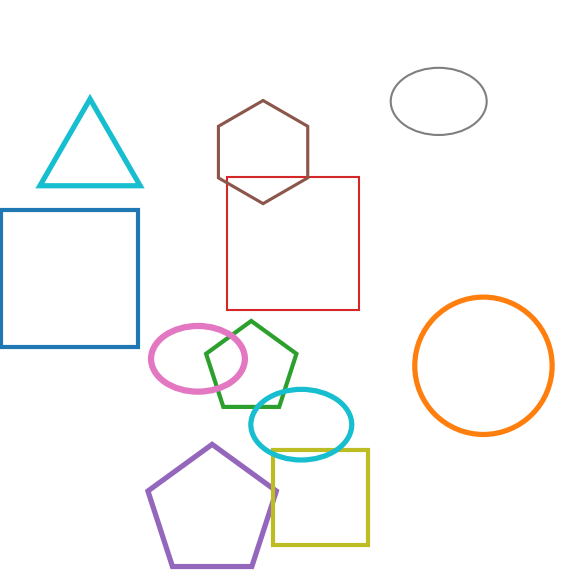[{"shape": "square", "thickness": 2, "radius": 0.59, "center": [0.12, 0.517]}, {"shape": "circle", "thickness": 2.5, "radius": 0.59, "center": [0.837, 0.366]}, {"shape": "pentagon", "thickness": 2, "radius": 0.41, "center": [0.435, 0.361]}, {"shape": "square", "thickness": 1, "radius": 0.57, "center": [0.507, 0.577]}, {"shape": "pentagon", "thickness": 2.5, "radius": 0.58, "center": [0.367, 0.113]}, {"shape": "hexagon", "thickness": 1.5, "radius": 0.45, "center": [0.456, 0.736]}, {"shape": "oval", "thickness": 3, "radius": 0.41, "center": [0.343, 0.378]}, {"shape": "oval", "thickness": 1, "radius": 0.42, "center": [0.76, 0.824]}, {"shape": "square", "thickness": 2, "radius": 0.41, "center": [0.555, 0.138]}, {"shape": "triangle", "thickness": 2.5, "radius": 0.5, "center": [0.156, 0.728]}, {"shape": "oval", "thickness": 2.5, "radius": 0.44, "center": [0.522, 0.264]}]